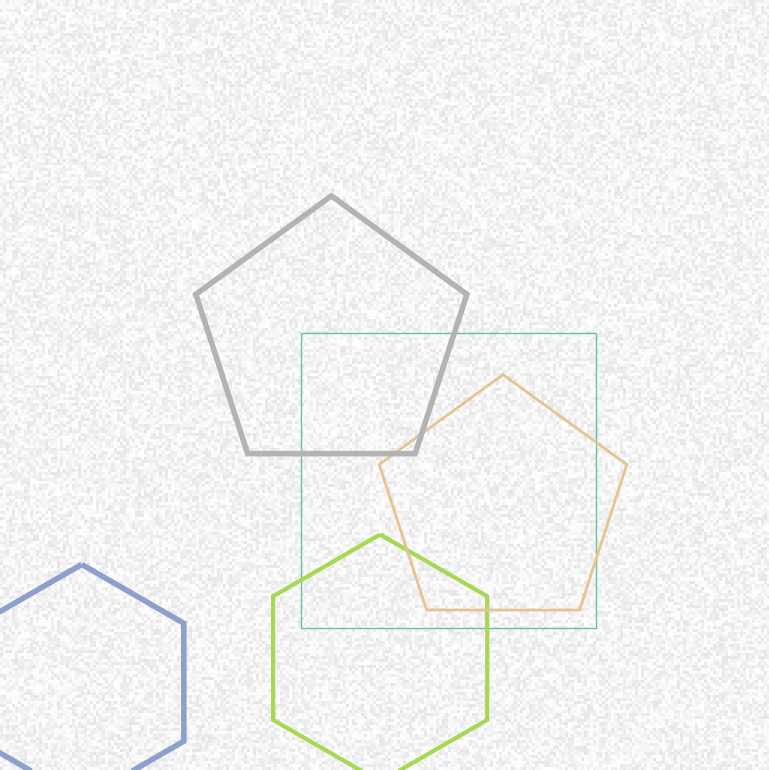[{"shape": "square", "thickness": 0.5, "radius": 0.96, "center": [0.582, 0.376]}, {"shape": "hexagon", "thickness": 2, "radius": 0.77, "center": [0.106, 0.114]}, {"shape": "hexagon", "thickness": 1.5, "radius": 0.8, "center": [0.494, 0.145]}, {"shape": "pentagon", "thickness": 1, "radius": 0.85, "center": [0.653, 0.344]}, {"shape": "pentagon", "thickness": 2, "radius": 0.93, "center": [0.43, 0.561]}]